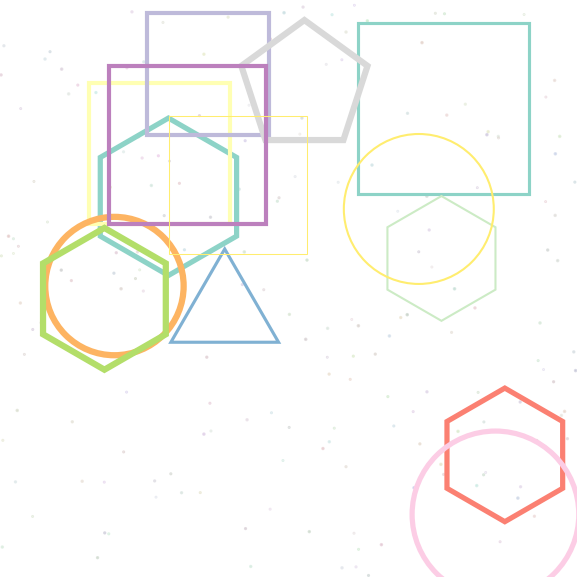[{"shape": "hexagon", "thickness": 2.5, "radius": 0.68, "center": [0.292, 0.658]}, {"shape": "square", "thickness": 1.5, "radius": 0.74, "center": [0.768, 0.811]}, {"shape": "square", "thickness": 2, "radius": 0.61, "center": [0.276, 0.733]}, {"shape": "square", "thickness": 2, "radius": 0.53, "center": [0.36, 0.871]}, {"shape": "hexagon", "thickness": 2.5, "radius": 0.58, "center": [0.874, 0.211]}, {"shape": "triangle", "thickness": 1.5, "radius": 0.54, "center": [0.389, 0.46]}, {"shape": "circle", "thickness": 3, "radius": 0.6, "center": [0.198, 0.504]}, {"shape": "hexagon", "thickness": 3, "radius": 0.61, "center": [0.181, 0.482]}, {"shape": "circle", "thickness": 2.5, "radius": 0.72, "center": [0.858, 0.108]}, {"shape": "pentagon", "thickness": 3, "radius": 0.57, "center": [0.527, 0.85]}, {"shape": "square", "thickness": 2, "radius": 0.68, "center": [0.325, 0.748]}, {"shape": "hexagon", "thickness": 1, "radius": 0.54, "center": [0.764, 0.552]}, {"shape": "circle", "thickness": 1, "radius": 0.65, "center": [0.725, 0.637]}, {"shape": "square", "thickness": 0.5, "radius": 0.59, "center": [0.412, 0.678]}]